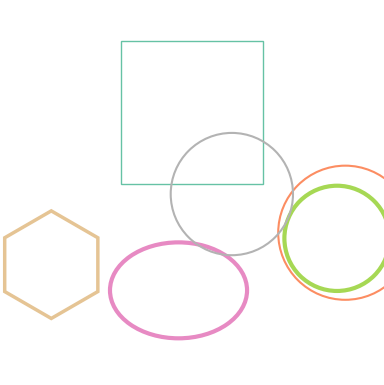[{"shape": "square", "thickness": 1, "radius": 0.93, "center": [0.498, 0.709]}, {"shape": "circle", "thickness": 1.5, "radius": 0.87, "center": [0.897, 0.396]}, {"shape": "oval", "thickness": 3, "radius": 0.89, "center": [0.464, 0.246]}, {"shape": "circle", "thickness": 3, "radius": 0.68, "center": [0.875, 0.381]}, {"shape": "hexagon", "thickness": 2.5, "radius": 0.7, "center": [0.133, 0.313]}, {"shape": "circle", "thickness": 1.5, "radius": 0.79, "center": [0.602, 0.496]}]